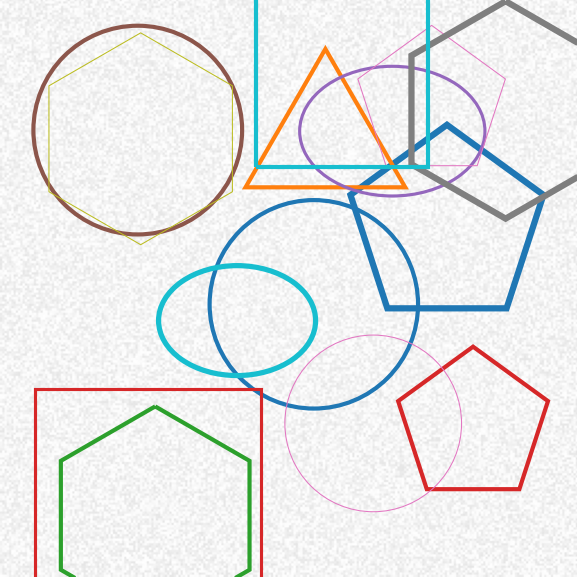[{"shape": "circle", "thickness": 2, "radius": 0.9, "center": [0.543, 0.472]}, {"shape": "pentagon", "thickness": 3, "radius": 0.88, "center": [0.774, 0.607]}, {"shape": "triangle", "thickness": 2, "radius": 0.8, "center": [0.563, 0.755]}, {"shape": "hexagon", "thickness": 2, "radius": 0.94, "center": [0.269, 0.107]}, {"shape": "square", "thickness": 1.5, "radius": 0.98, "center": [0.256, 0.13]}, {"shape": "pentagon", "thickness": 2, "radius": 0.68, "center": [0.819, 0.262]}, {"shape": "oval", "thickness": 1.5, "radius": 0.8, "center": [0.679, 0.772]}, {"shape": "circle", "thickness": 2, "radius": 0.9, "center": [0.239, 0.774]}, {"shape": "pentagon", "thickness": 0.5, "radius": 0.67, "center": [0.747, 0.821]}, {"shape": "circle", "thickness": 0.5, "radius": 0.76, "center": [0.646, 0.266]}, {"shape": "hexagon", "thickness": 3, "radius": 0.94, "center": [0.876, 0.809]}, {"shape": "hexagon", "thickness": 0.5, "radius": 0.92, "center": [0.244, 0.759]}, {"shape": "square", "thickness": 2, "radius": 0.74, "center": [0.592, 0.859]}, {"shape": "oval", "thickness": 2.5, "radius": 0.68, "center": [0.411, 0.444]}]